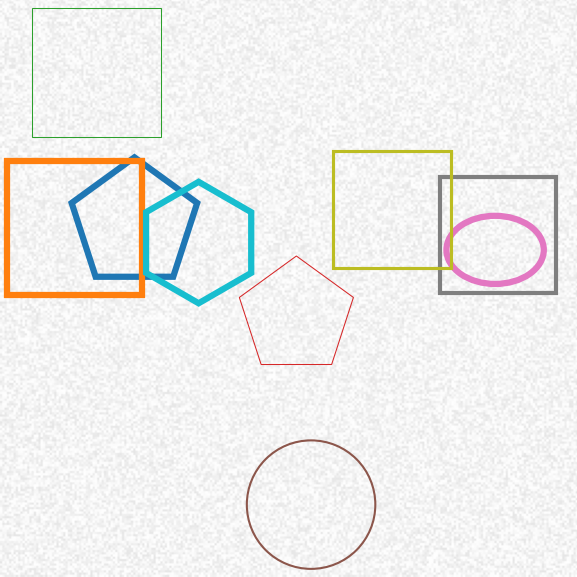[{"shape": "pentagon", "thickness": 3, "radius": 0.57, "center": [0.233, 0.612]}, {"shape": "square", "thickness": 3, "radius": 0.58, "center": [0.129, 0.605]}, {"shape": "square", "thickness": 0.5, "radius": 0.56, "center": [0.167, 0.874]}, {"shape": "pentagon", "thickness": 0.5, "radius": 0.52, "center": [0.513, 0.452]}, {"shape": "circle", "thickness": 1, "radius": 0.56, "center": [0.539, 0.125]}, {"shape": "oval", "thickness": 3, "radius": 0.42, "center": [0.857, 0.566]}, {"shape": "square", "thickness": 2, "radius": 0.5, "center": [0.863, 0.592]}, {"shape": "square", "thickness": 1.5, "radius": 0.51, "center": [0.679, 0.637]}, {"shape": "hexagon", "thickness": 3, "radius": 0.53, "center": [0.344, 0.579]}]